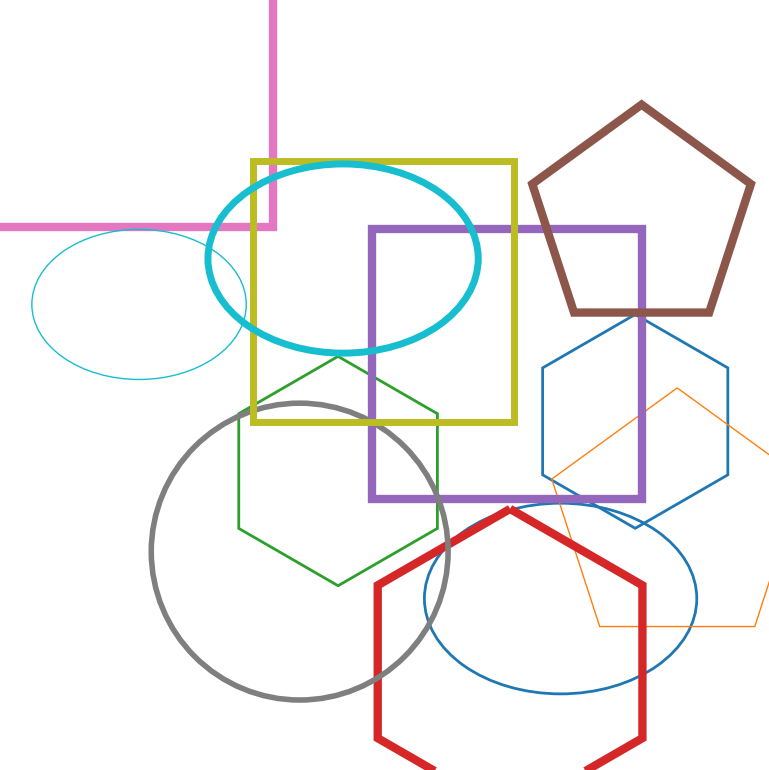[{"shape": "oval", "thickness": 1, "radius": 0.88, "center": [0.728, 0.223]}, {"shape": "hexagon", "thickness": 1, "radius": 0.69, "center": [0.825, 0.453]}, {"shape": "pentagon", "thickness": 0.5, "radius": 0.86, "center": [0.88, 0.325]}, {"shape": "hexagon", "thickness": 1, "radius": 0.74, "center": [0.439, 0.388]}, {"shape": "hexagon", "thickness": 3, "radius": 0.99, "center": [0.662, 0.141]}, {"shape": "square", "thickness": 3, "radius": 0.88, "center": [0.658, 0.527]}, {"shape": "pentagon", "thickness": 3, "radius": 0.75, "center": [0.833, 0.715]}, {"shape": "square", "thickness": 3, "radius": 0.96, "center": [0.161, 0.897]}, {"shape": "circle", "thickness": 2, "radius": 0.96, "center": [0.389, 0.284]}, {"shape": "square", "thickness": 2.5, "radius": 0.85, "center": [0.498, 0.621]}, {"shape": "oval", "thickness": 0.5, "radius": 0.7, "center": [0.181, 0.605]}, {"shape": "oval", "thickness": 2.5, "radius": 0.88, "center": [0.446, 0.664]}]